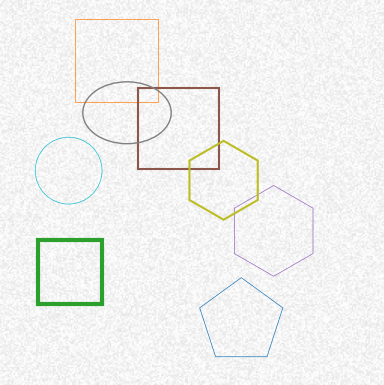[{"shape": "pentagon", "thickness": 0.5, "radius": 0.57, "center": [0.627, 0.165]}, {"shape": "square", "thickness": 0.5, "radius": 0.54, "center": [0.303, 0.844]}, {"shape": "square", "thickness": 3, "radius": 0.42, "center": [0.182, 0.292]}, {"shape": "hexagon", "thickness": 0.5, "radius": 0.59, "center": [0.711, 0.4]}, {"shape": "square", "thickness": 1.5, "radius": 0.53, "center": [0.464, 0.667]}, {"shape": "oval", "thickness": 1, "radius": 0.57, "center": [0.33, 0.707]}, {"shape": "hexagon", "thickness": 1.5, "radius": 0.51, "center": [0.581, 0.532]}, {"shape": "circle", "thickness": 0.5, "radius": 0.43, "center": [0.178, 0.557]}]